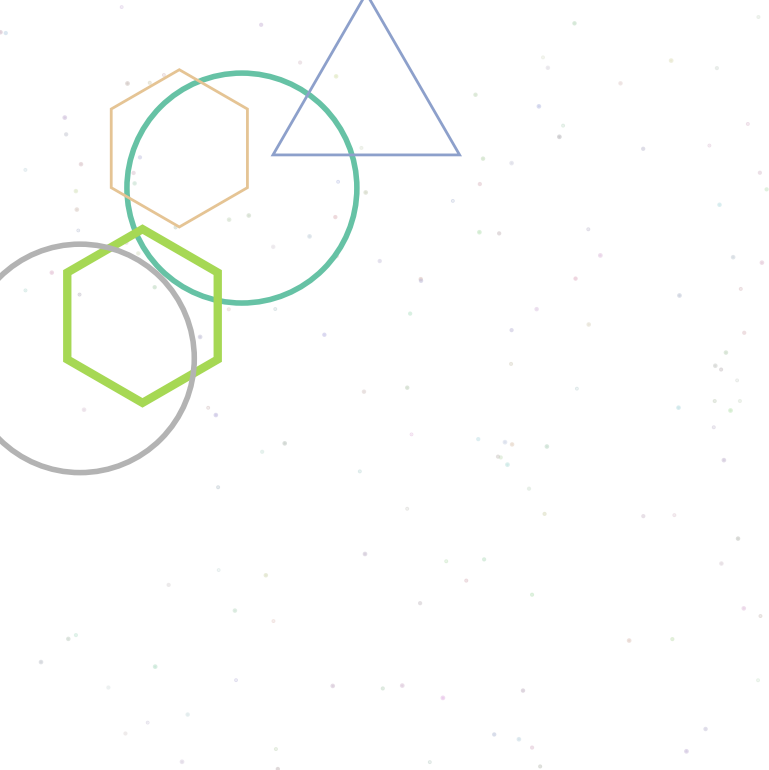[{"shape": "circle", "thickness": 2, "radius": 0.75, "center": [0.314, 0.756]}, {"shape": "triangle", "thickness": 1, "radius": 0.7, "center": [0.476, 0.869]}, {"shape": "hexagon", "thickness": 3, "radius": 0.56, "center": [0.185, 0.59]}, {"shape": "hexagon", "thickness": 1, "radius": 0.51, "center": [0.233, 0.807]}, {"shape": "circle", "thickness": 2, "radius": 0.74, "center": [0.104, 0.535]}]